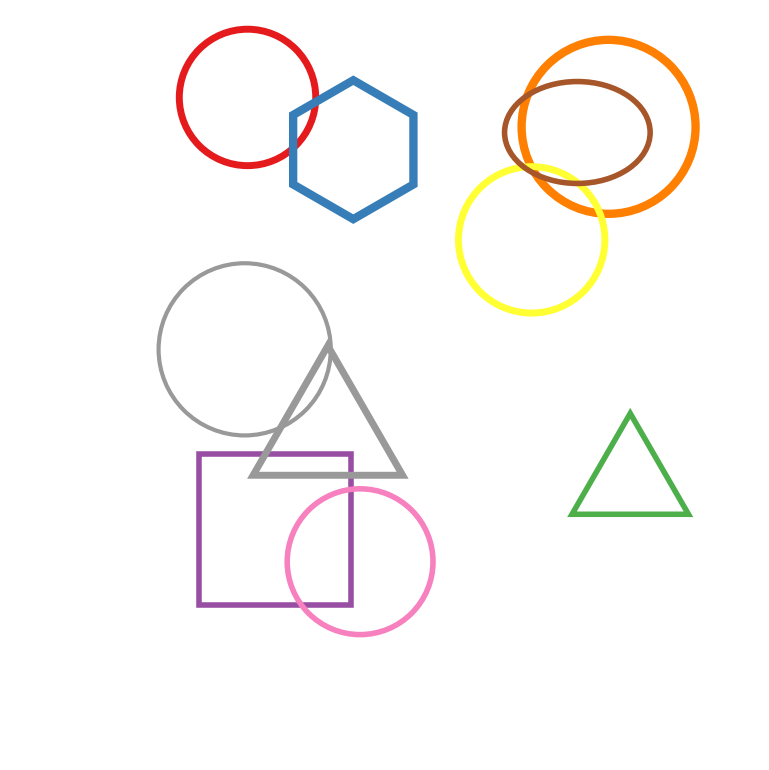[{"shape": "circle", "thickness": 2.5, "radius": 0.44, "center": [0.321, 0.873]}, {"shape": "hexagon", "thickness": 3, "radius": 0.45, "center": [0.459, 0.806]}, {"shape": "triangle", "thickness": 2, "radius": 0.44, "center": [0.818, 0.376]}, {"shape": "square", "thickness": 2, "radius": 0.49, "center": [0.357, 0.312]}, {"shape": "circle", "thickness": 3, "radius": 0.56, "center": [0.79, 0.835]}, {"shape": "circle", "thickness": 2.5, "radius": 0.48, "center": [0.69, 0.689]}, {"shape": "oval", "thickness": 2, "radius": 0.47, "center": [0.75, 0.828]}, {"shape": "circle", "thickness": 2, "radius": 0.47, "center": [0.468, 0.271]}, {"shape": "triangle", "thickness": 2.5, "radius": 0.56, "center": [0.426, 0.439]}, {"shape": "circle", "thickness": 1.5, "radius": 0.56, "center": [0.318, 0.546]}]